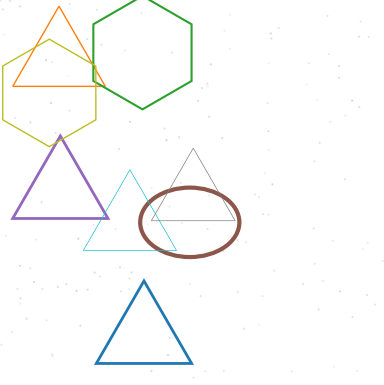[{"shape": "triangle", "thickness": 2, "radius": 0.71, "center": [0.374, 0.127]}, {"shape": "triangle", "thickness": 1, "radius": 0.69, "center": [0.153, 0.845]}, {"shape": "hexagon", "thickness": 1.5, "radius": 0.74, "center": [0.37, 0.863]}, {"shape": "triangle", "thickness": 2, "radius": 0.71, "center": [0.157, 0.504]}, {"shape": "oval", "thickness": 3, "radius": 0.64, "center": [0.493, 0.422]}, {"shape": "triangle", "thickness": 0.5, "radius": 0.63, "center": [0.502, 0.489]}, {"shape": "hexagon", "thickness": 1, "radius": 0.7, "center": [0.128, 0.759]}, {"shape": "triangle", "thickness": 0.5, "radius": 0.7, "center": [0.337, 0.419]}]